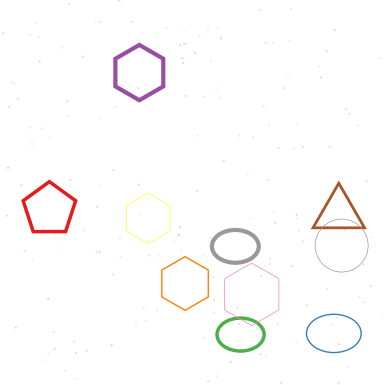[{"shape": "pentagon", "thickness": 2.5, "radius": 0.36, "center": [0.128, 0.456]}, {"shape": "oval", "thickness": 1, "radius": 0.36, "center": [0.867, 0.134]}, {"shape": "oval", "thickness": 2.5, "radius": 0.31, "center": [0.625, 0.131]}, {"shape": "hexagon", "thickness": 3, "radius": 0.36, "center": [0.362, 0.811]}, {"shape": "hexagon", "thickness": 1, "radius": 0.35, "center": [0.481, 0.264]}, {"shape": "hexagon", "thickness": 0.5, "radius": 0.33, "center": [0.385, 0.433]}, {"shape": "triangle", "thickness": 2, "radius": 0.39, "center": [0.88, 0.447]}, {"shape": "hexagon", "thickness": 0.5, "radius": 0.41, "center": [0.654, 0.236]}, {"shape": "oval", "thickness": 3, "radius": 0.3, "center": [0.611, 0.36]}, {"shape": "circle", "thickness": 0.5, "radius": 0.34, "center": [0.887, 0.362]}]